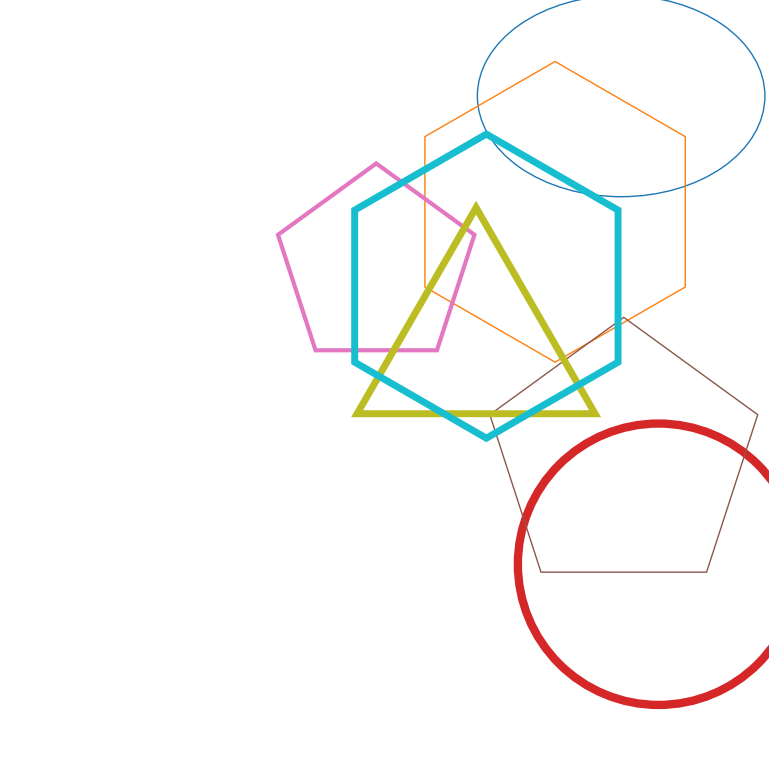[{"shape": "oval", "thickness": 0.5, "radius": 0.93, "center": [0.807, 0.875]}, {"shape": "hexagon", "thickness": 0.5, "radius": 0.98, "center": [0.721, 0.725]}, {"shape": "circle", "thickness": 3, "radius": 0.91, "center": [0.855, 0.267]}, {"shape": "pentagon", "thickness": 0.5, "radius": 0.91, "center": [0.81, 0.405]}, {"shape": "pentagon", "thickness": 1.5, "radius": 0.67, "center": [0.489, 0.654]}, {"shape": "triangle", "thickness": 2.5, "radius": 0.89, "center": [0.618, 0.552]}, {"shape": "hexagon", "thickness": 2.5, "radius": 0.99, "center": [0.632, 0.628]}]